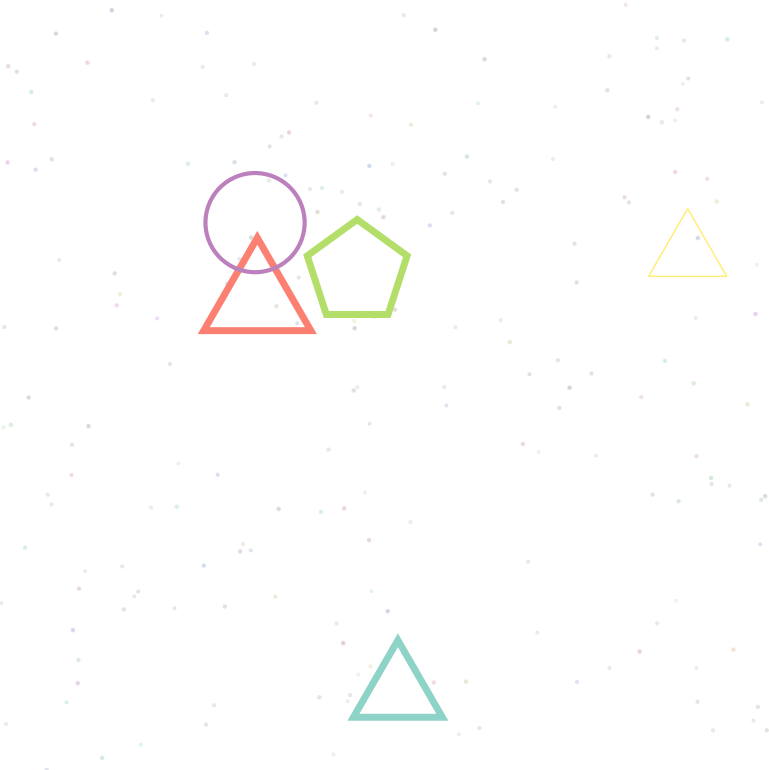[{"shape": "triangle", "thickness": 2.5, "radius": 0.33, "center": [0.517, 0.102]}, {"shape": "triangle", "thickness": 2.5, "radius": 0.4, "center": [0.334, 0.611]}, {"shape": "pentagon", "thickness": 2.5, "radius": 0.34, "center": [0.464, 0.647]}, {"shape": "circle", "thickness": 1.5, "radius": 0.32, "center": [0.331, 0.711]}, {"shape": "triangle", "thickness": 0.5, "radius": 0.29, "center": [0.893, 0.67]}]